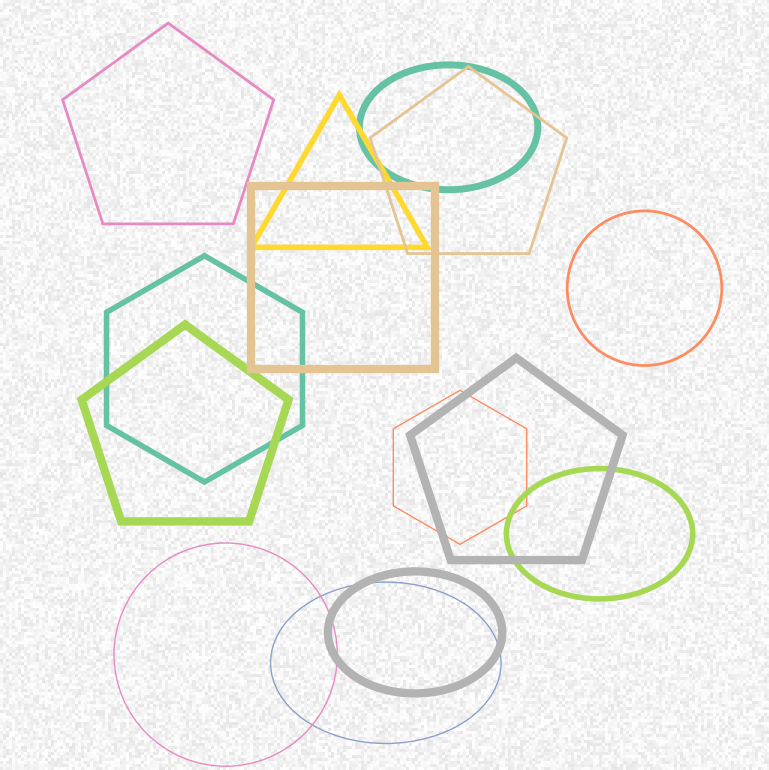[{"shape": "hexagon", "thickness": 2, "radius": 0.73, "center": [0.266, 0.521]}, {"shape": "oval", "thickness": 2.5, "radius": 0.58, "center": [0.583, 0.835]}, {"shape": "circle", "thickness": 1, "radius": 0.5, "center": [0.837, 0.626]}, {"shape": "hexagon", "thickness": 0.5, "radius": 0.5, "center": [0.597, 0.393]}, {"shape": "oval", "thickness": 0.5, "radius": 0.75, "center": [0.501, 0.139]}, {"shape": "circle", "thickness": 0.5, "radius": 0.72, "center": [0.293, 0.15]}, {"shape": "pentagon", "thickness": 1, "radius": 0.72, "center": [0.218, 0.826]}, {"shape": "oval", "thickness": 2, "radius": 0.6, "center": [0.779, 0.307]}, {"shape": "pentagon", "thickness": 3, "radius": 0.71, "center": [0.24, 0.437]}, {"shape": "triangle", "thickness": 2, "radius": 0.66, "center": [0.441, 0.745]}, {"shape": "pentagon", "thickness": 1, "radius": 0.67, "center": [0.608, 0.779]}, {"shape": "square", "thickness": 3, "radius": 0.6, "center": [0.446, 0.64]}, {"shape": "pentagon", "thickness": 3, "radius": 0.73, "center": [0.671, 0.39]}, {"shape": "oval", "thickness": 3, "radius": 0.57, "center": [0.539, 0.179]}]